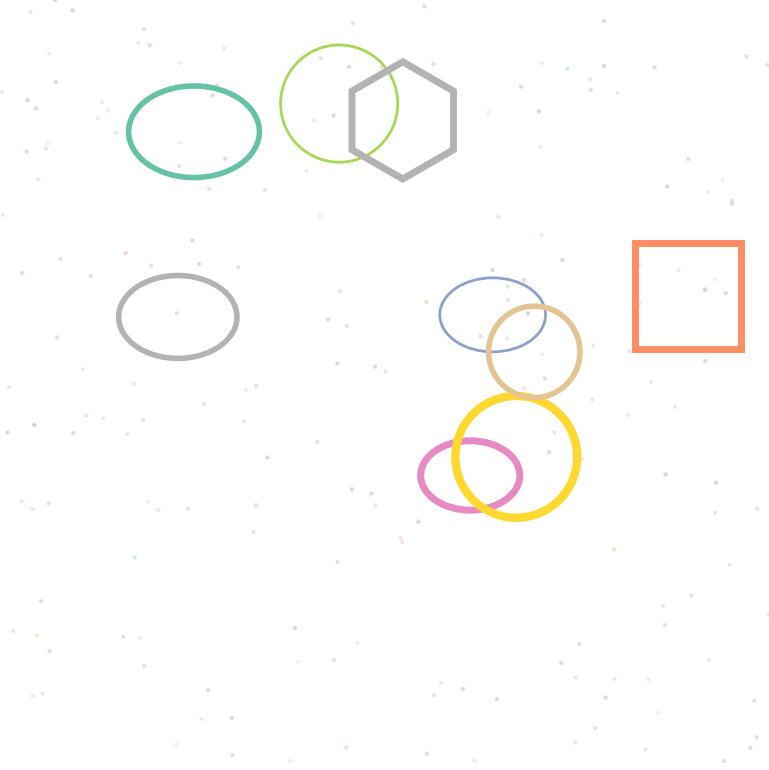[{"shape": "oval", "thickness": 2, "radius": 0.42, "center": [0.252, 0.829]}, {"shape": "square", "thickness": 2.5, "radius": 0.34, "center": [0.893, 0.616]}, {"shape": "oval", "thickness": 1, "radius": 0.34, "center": [0.64, 0.591]}, {"shape": "oval", "thickness": 2.5, "radius": 0.32, "center": [0.611, 0.383]}, {"shape": "circle", "thickness": 1, "radius": 0.38, "center": [0.44, 0.865]}, {"shape": "circle", "thickness": 3, "radius": 0.4, "center": [0.67, 0.407]}, {"shape": "circle", "thickness": 2, "radius": 0.3, "center": [0.694, 0.543]}, {"shape": "oval", "thickness": 2, "radius": 0.38, "center": [0.231, 0.588]}, {"shape": "hexagon", "thickness": 2.5, "radius": 0.38, "center": [0.523, 0.844]}]